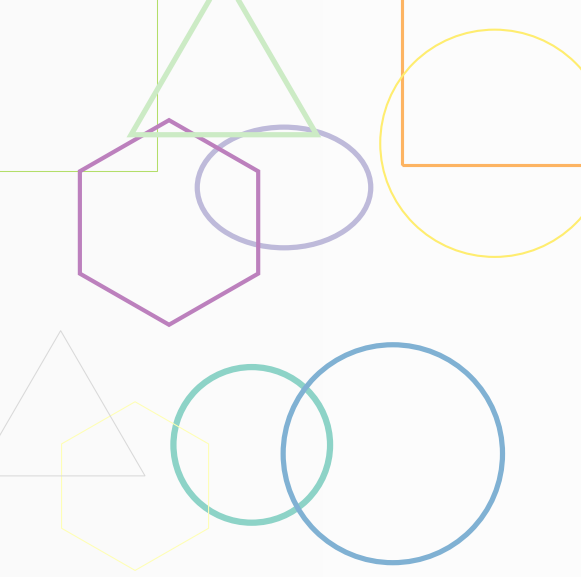[{"shape": "circle", "thickness": 3, "radius": 0.67, "center": [0.433, 0.229]}, {"shape": "hexagon", "thickness": 0.5, "radius": 0.73, "center": [0.232, 0.157]}, {"shape": "oval", "thickness": 2.5, "radius": 0.75, "center": [0.489, 0.675]}, {"shape": "circle", "thickness": 2.5, "radius": 0.94, "center": [0.676, 0.213]}, {"shape": "square", "thickness": 1.5, "radius": 0.83, "center": [0.857, 0.879]}, {"shape": "square", "thickness": 0.5, "radius": 0.83, "center": [0.102, 0.87]}, {"shape": "triangle", "thickness": 0.5, "radius": 0.84, "center": [0.104, 0.259]}, {"shape": "hexagon", "thickness": 2, "radius": 0.89, "center": [0.291, 0.614]}, {"shape": "triangle", "thickness": 2.5, "radius": 0.92, "center": [0.385, 0.858]}, {"shape": "circle", "thickness": 1, "radius": 0.98, "center": [0.851, 0.751]}]